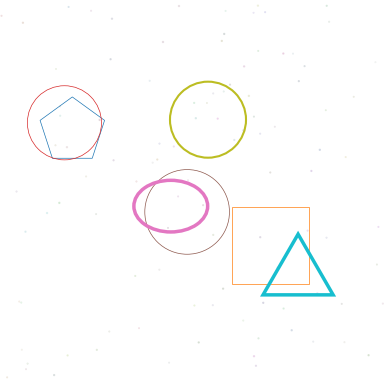[{"shape": "pentagon", "thickness": 0.5, "radius": 0.44, "center": [0.188, 0.66]}, {"shape": "square", "thickness": 0.5, "radius": 0.5, "center": [0.703, 0.363]}, {"shape": "circle", "thickness": 0.5, "radius": 0.48, "center": [0.167, 0.681]}, {"shape": "circle", "thickness": 0.5, "radius": 0.55, "center": [0.486, 0.45]}, {"shape": "oval", "thickness": 2.5, "radius": 0.48, "center": [0.444, 0.465]}, {"shape": "circle", "thickness": 1.5, "radius": 0.49, "center": [0.54, 0.689]}, {"shape": "triangle", "thickness": 2.5, "radius": 0.53, "center": [0.774, 0.287]}]